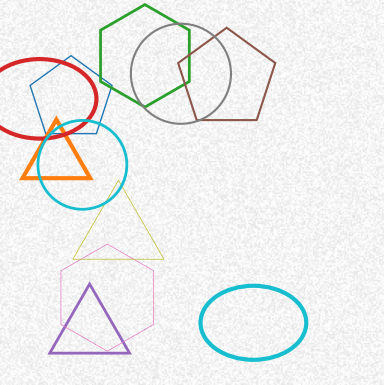[{"shape": "pentagon", "thickness": 1, "radius": 0.56, "center": [0.185, 0.743]}, {"shape": "triangle", "thickness": 3, "radius": 0.51, "center": [0.146, 0.588]}, {"shape": "hexagon", "thickness": 2, "radius": 0.67, "center": [0.376, 0.855]}, {"shape": "oval", "thickness": 3, "radius": 0.74, "center": [0.103, 0.743]}, {"shape": "triangle", "thickness": 2, "radius": 0.6, "center": [0.233, 0.143]}, {"shape": "pentagon", "thickness": 1.5, "radius": 0.66, "center": [0.589, 0.795]}, {"shape": "hexagon", "thickness": 0.5, "radius": 0.7, "center": [0.279, 0.227]}, {"shape": "circle", "thickness": 1.5, "radius": 0.65, "center": [0.47, 0.808]}, {"shape": "triangle", "thickness": 0.5, "radius": 0.68, "center": [0.308, 0.395]}, {"shape": "circle", "thickness": 2, "radius": 0.58, "center": [0.214, 0.572]}, {"shape": "oval", "thickness": 3, "radius": 0.69, "center": [0.658, 0.162]}]